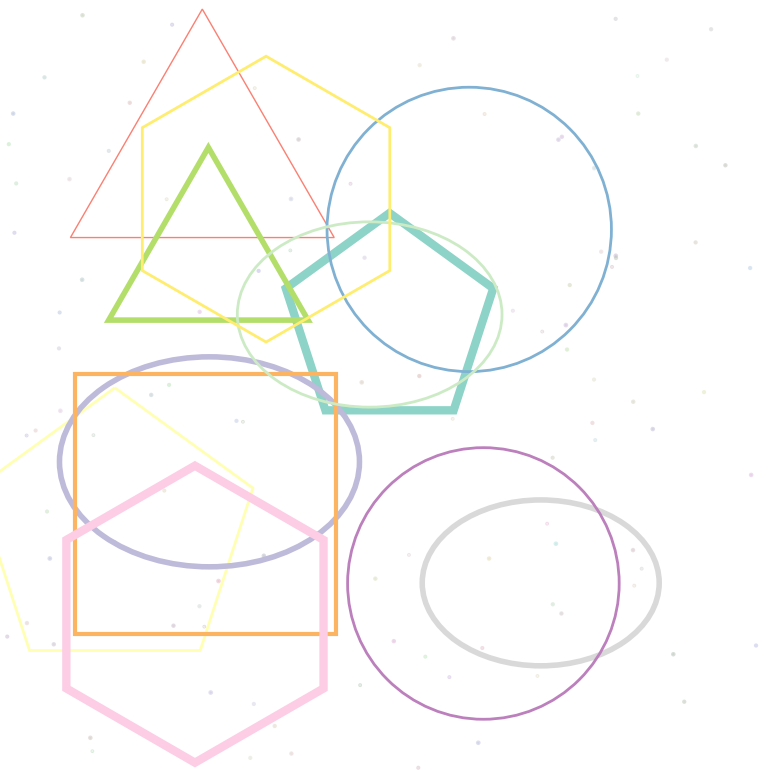[{"shape": "pentagon", "thickness": 3, "radius": 0.71, "center": [0.506, 0.582]}, {"shape": "pentagon", "thickness": 1, "radius": 0.94, "center": [0.149, 0.308]}, {"shape": "oval", "thickness": 2, "radius": 0.97, "center": [0.272, 0.4]}, {"shape": "triangle", "thickness": 0.5, "radius": 0.99, "center": [0.263, 0.79]}, {"shape": "circle", "thickness": 1, "radius": 0.92, "center": [0.609, 0.702]}, {"shape": "square", "thickness": 1.5, "radius": 0.85, "center": [0.267, 0.346]}, {"shape": "triangle", "thickness": 2, "radius": 0.75, "center": [0.271, 0.659]}, {"shape": "hexagon", "thickness": 3, "radius": 0.96, "center": [0.253, 0.202]}, {"shape": "oval", "thickness": 2, "radius": 0.77, "center": [0.702, 0.243]}, {"shape": "circle", "thickness": 1, "radius": 0.88, "center": [0.628, 0.242]}, {"shape": "oval", "thickness": 1, "radius": 0.86, "center": [0.48, 0.592]}, {"shape": "hexagon", "thickness": 1, "radius": 0.93, "center": [0.346, 0.741]}]